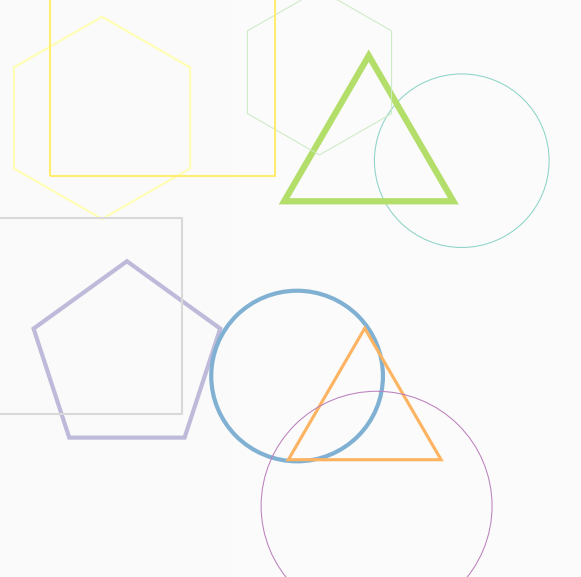[{"shape": "circle", "thickness": 0.5, "radius": 0.75, "center": [0.794, 0.721]}, {"shape": "hexagon", "thickness": 1, "radius": 0.88, "center": [0.176, 0.795]}, {"shape": "pentagon", "thickness": 2, "radius": 0.84, "center": [0.218, 0.378]}, {"shape": "circle", "thickness": 2, "radius": 0.74, "center": [0.511, 0.348]}, {"shape": "triangle", "thickness": 1.5, "radius": 0.76, "center": [0.627, 0.279]}, {"shape": "triangle", "thickness": 3, "radius": 0.84, "center": [0.634, 0.735]}, {"shape": "square", "thickness": 1, "radius": 0.85, "center": [0.144, 0.452]}, {"shape": "circle", "thickness": 0.5, "radius": 0.99, "center": [0.648, 0.123]}, {"shape": "hexagon", "thickness": 0.5, "radius": 0.72, "center": [0.55, 0.874]}, {"shape": "square", "thickness": 1, "radius": 0.97, "center": [0.28, 0.888]}]